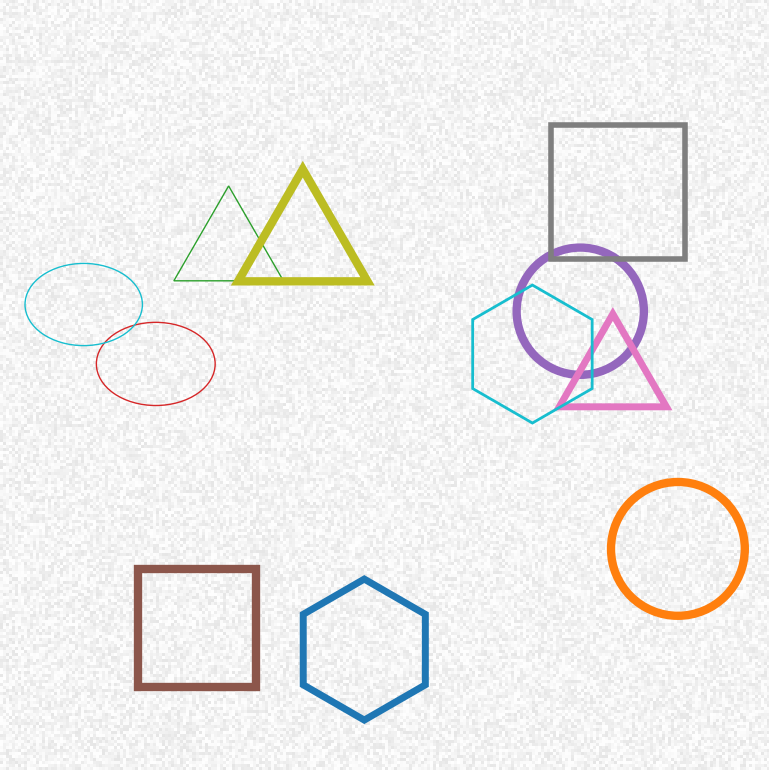[{"shape": "hexagon", "thickness": 2.5, "radius": 0.46, "center": [0.473, 0.156]}, {"shape": "circle", "thickness": 3, "radius": 0.43, "center": [0.88, 0.287]}, {"shape": "triangle", "thickness": 0.5, "radius": 0.41, "center": [0.297, 0.676]}, {"shape": "oval", "thickness": 0.5, "radius": 0.39, "center": [0.202, 0.527]}, {"shape": "circle", "thickness": 3, "radius": 0.41, "center": [0.754, 0.596]}, {"shape": "square", "thickness": 3, "radius": 0.38, "center": [0.256, 0.185]}, {"shape": "triangle", "thickness": 2.5, "radius": 0.4, "center": [0.796, 0.512]}, {"shape": "square", "thickness": 2, "radius": 0.43, "center": [0.803, 0.75]}, {"shape": "triangle", "thickness": 3, "radius": 0.49, "center": [0.393, 0.683]}, {"shape": "oval", "thickness": 0.5, "radius": 0.38, "center": [0.109, 0.605]}, {"shape": "hexagon", "thickness": 1, "radius": 0.45, "center": [0.691, 0.54]}]